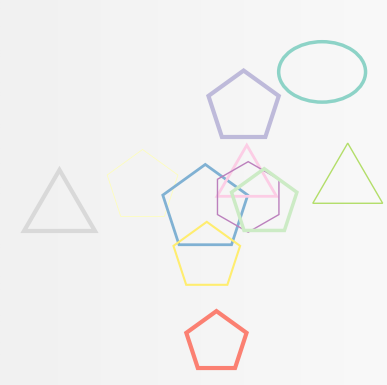[{"shape": "oval", "thickness": 2.5, "radius": 0.56, "center": [0.831, 0.813]}, {"shape": "pentagon", "thickness": 0.5, "radius": 0.48, "center": [0.368, 0.516]}, {"shape": "pentagon", "thickness": 3, "radius": 0.48, "center": [0.629, 0.721]}, {"shape": "pentagon", "thickness": 3, "radius": 0.41, "center": [0.559, 0.11]}, {"shape": "pentagon", "thickness": 2, "radius": 0.58, "center": [0.53, 0.458]}, {"shape": "triangle", "thickness": 1, "radius": 0.52, "center": [0.897, 0.524]}, {"shape": "triangle", "thickness": 2, "radius": 0.44, "center": [0.637, 0.534]}, {"shape": "triangle", "thickness": 3, "radius": 0.53, "center": [0.154, 0.453]}, {"shape": "hexagon", "thickness": 1, "radius": 0.46, "center": [0.641, 0.488]}, {"shape": "pentagon", "thickness": 2.5, "radius": 0.44, "center": [0.682, 0.473]}, {"shape": "pentagon", "thickness": 1.5, "radius": 0.45, "center": [0.534, 0.333]}]